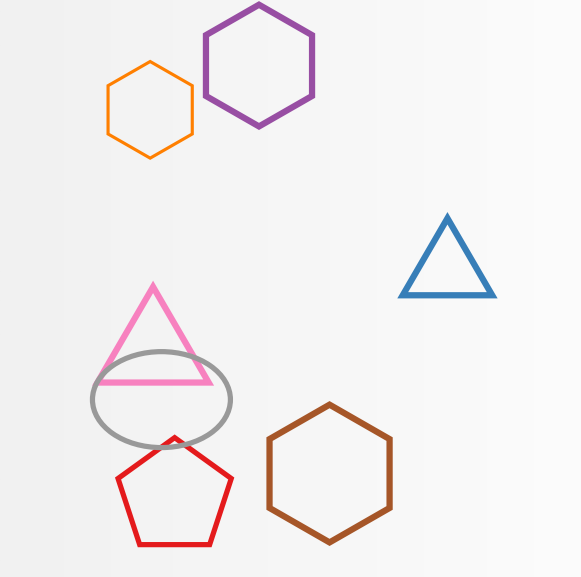[{"shape": "pentagon", "thickness": 2.5, "radius": 0.51, "center": [0.3, 0.139]}, {"shape": "triangle", "thickness": 3, "radius": 0.44, "center": [0.77, 0.532]}, {"shape": "hexagon", "thickness": 3, "radius": 0.53, "center": [0.446, 0.886]}, {"shape": "hexagon", "thickness": 1.5, "radius": 0.42, "center": [0.258, 0.809]}, {"shape": "hexagon", "thickness": 3, "radius": 0.6, "center": [0.567, 0.179]}, {"shape": "triangle", "thickness": 3, "radius": 0.55, "center": [0.263, 0.392]}, {"shape": "oval", "thickness": 2.5, "radius": 0.59, "center": [0.278, 0.307]}]